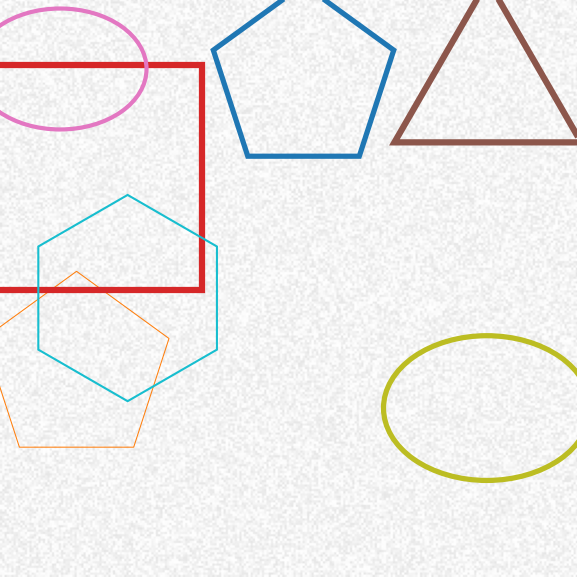[{"shape": "pentagon", "thickness": 2.5, "radius": 0.82, "center": [0.526, 0.862]}, {"shape": "pentagon", "thickness": 0.5, "radius": 0.84, "center": [0.133, 0.361]}, {"shape": "square", "thickness": 3, "radius": 0.97, "center": [0.155, 0.692]}, {"shape": "triangle", "thickness": 3, "radius": 0.93, "center": [0.845, 0.846]}, {"shape": "oval", "thickness": 2, "radius": 0.75, "center": [0.104, 0.88]}, {"shape": "oval", "thickness": 2.5, "radius": 0.9, "center": [0.843, 0.293]}, {"shape": "hexagon", "thickness": 1, "radius": 0.89, "center": [0.221, 0.483]}]